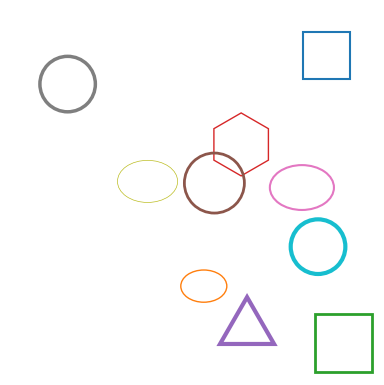[{"shape": "square", "thickness": 1.5, "radius": 0.31, "center": [0.848, 0.856]}, {"shape": "oval", "thickness": 1, "radius": 0.3, "center": [0.529, 0.257]}, {"shape": "square", "thickness": 2, "radius": 0.37, "center": [0.892, 0.109]}, {"shape": "hexagon", "thickness": 1, "radius": 0.41, "center": [0.626, 0.625]}, {"shape": "triangle", "thickness": 3, "radius": 0.41, "center": [0.642, 0.147]}, {"shape": "circle", "thickness": 2, "radius": 0.39, "center": [0.557, 0.525]}, {"shape": "oval", "thickness": 1.5, "radius": 0.42, "center": [0.784, 0.513]}, {"shape": "circle", "thickness": 2.5, "radius": 0.36, "center": [0.176, 0.782]}, {"shape": "oval", "thickness": 0.5, "radius": 0.39, "center": [0.383, 0.529]}, {"shape": "circle", "thickness": 3, "radius": 0.35, "center": [0.826, 0.359]}]